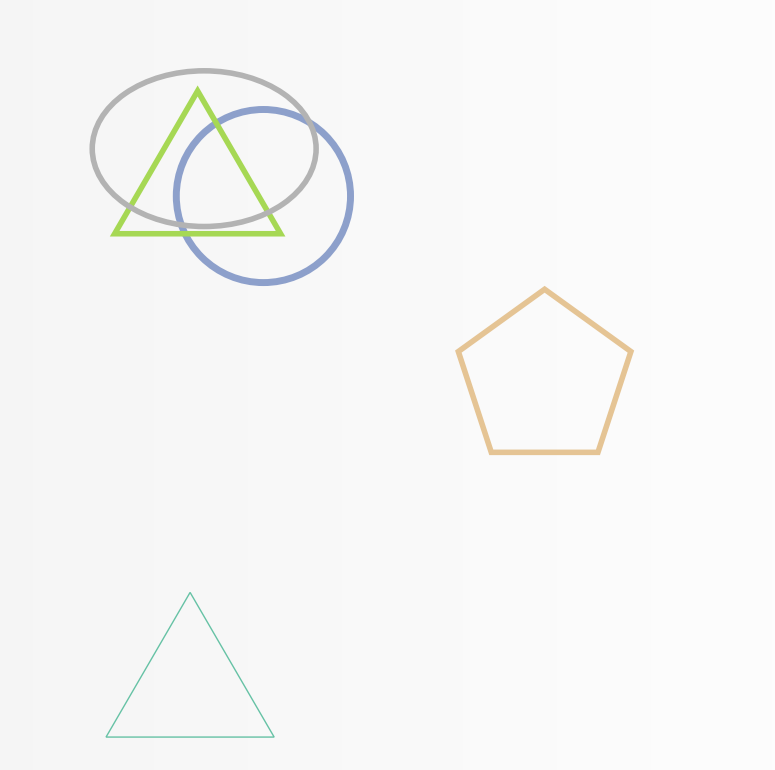[{"shape": "triangle", "thickness": 0.5, "radius": 0.63, "center": [0.245, 0.105]}, {"shape": "circle", "thickness": 2.5, "radius": 0.56, "center": [0.34, 0.745]}, {"shape": "triangle", "thickness": 2, "radius": 0.62, "center": [0.255, 0.758]}, {"shape": "pentagon", "thickness": 2, "radius": 0.59, "center": [0.703, 0.507]}, {"shape": "oval", "thickness": 2, "radius": 0.72, "center": [0.263, 0.807]}]